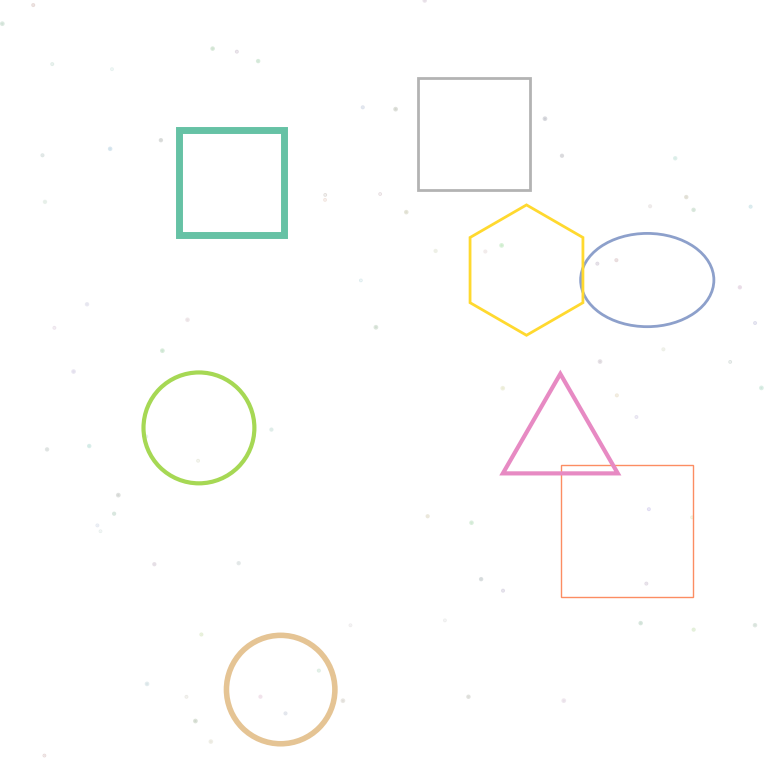[{"shape": "square", "thickness": 2.5, "radius": 0.34, "center": [0.3, 0.763]}, {"shape": "square", "thickness": 0.5, "radius": 0.43, "center": [0.814, 0.31]}, {"shape": "oval", "thickness": 1, "radius": 0.43, "center": [0.841, 0.636]}, {"shape": "triangle", "thickness": 1.5, "radius": 0.43, "center": [0.728, 0.428]}, {"shape": "circle", "thickness": 1.5, "radius": 0.36, "center": [0.258, 0.444]}, {"shape": "hexagon", "thickness": 1, "radius": 0.42, "center": [0.684, 0.649]}, {"shape": "circle", "thickness": 2, "radius": 0.35, "center": [0.365, 0.104]}, {"shape": "square", "thickness": 1, "radius": 0.36, "center": [0.615, 0.826]}]